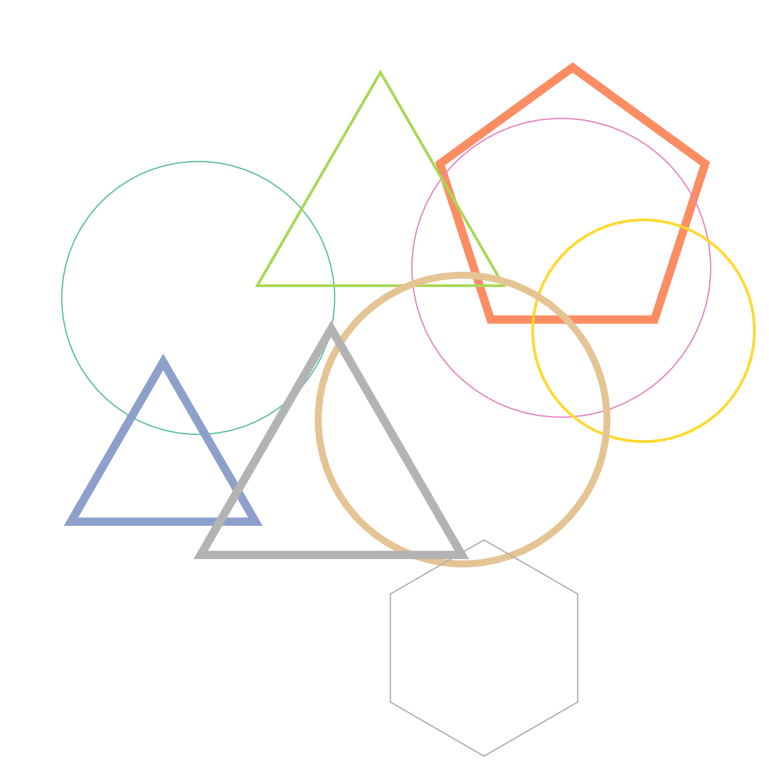[{"shape": "circle", "thickness": 0.5, "radius": 0.89, "center": [0.257, 0.613]}, {"shape": "pentagon", "thickness": 3, "radius": 0.91, "center": [0.744, 0.731]}, {"shape": "triangle", "thickness": 3, "radius": 0.69, "center": [0.212, 0.392]}, {"shape": "circle", "thickness": 0.5, "radius": 0.97, "center": [0.729, 0.652]}, {"shape": "triangle", "thickness": 1, "radius": 0.92, "center": [0.494, 0.721]}, {"shape": "circle", "thickness": 1, "radius": 0.72, "center": [0.836, 0.57]}, {"shape": "circle", "thickness": 2.5, "radius": 0.94, "center": [0.601, 0.455]}, {"shape": "triangle", "thickness": 3, "radius": 0.98, "center": [0.43, 0.377]}, {"shape": "hexagon", "thickness": 0.5, "radius": 0.7, "center": [0.629, 0.158]}]